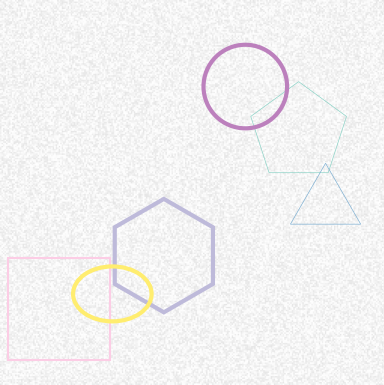[{"shape": "pentagon", "thickness": 0.5, "radius": 0.65, "center": [0.776, 0.657]}, {"shape": "hexagon", "thickness": 3, "radius": 0.74, "center": [0.426, 0.336]}, {"shape": "triangle", "thickness": 0.5, "radius": 0.53, "center": [0.846, 0.47]}, {"shape": "square", "thickness": 1.5, "radius": 0.66, "center": [0.153, 0.198]}, {"shape": "circle", "thickness": 3, "radius": 0.54, "center": [0.637, 0.775]}, {"shape": "oval", "thickness": 3, "radius": 0.51, "center": [0.292, 0.237]}]